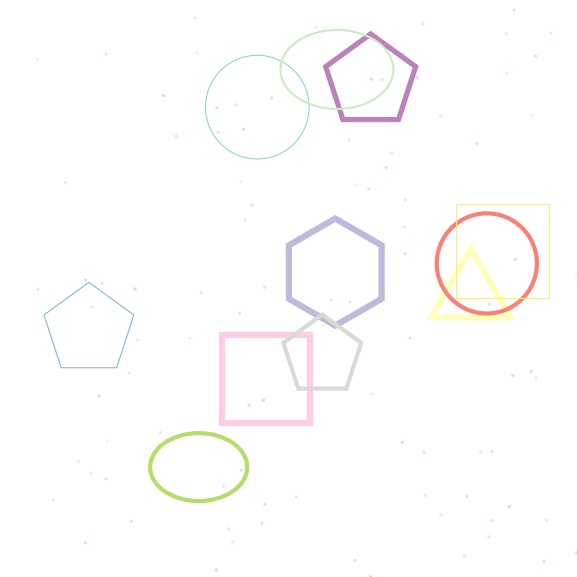[{"shape": "circle", "thickness": 0.5, "radius": 0.45, "center": [0.446, 0.814]}, {"shape": "triangle", "thickness": 2.5, "radius": 0.4, "center": [0.815, 0.489]}, {"shape": "hexagon", "thickness": 3, "radius": 0.46, "center": [0.581, 0.528]}, {"shape": "circle", "thickness": 2, "radius": 0.43, "center": [0.843, 0.543]}, {"shape": "pentagon", "thickness": 0.5, "radius": 0.41, "center": [0.154, 0.429]}, {"shape": "oval", "thickness": 2, "radius": 0.42, "center": [0.344, 0.19]}, {"shape": "square", "thickness": 3, "radius": 0.38, "center": [0.461, 0.342]}, {"shape": "pentagon", "thickness": 2, "radius": 0.35, "center": [0.558, 0.384]}, {"shape": "pentagon", "thickness": 2.5, "radius": 0.41, "center": [0.642, 0.858]}, {"shape": "oval", "thickness": 1, "radius": 0.49, "center": [0.583, 0.879]}, {"shape": "square", "thickness": 0.5, "radius": 0.4, "center": [0.87, 0.564]}]